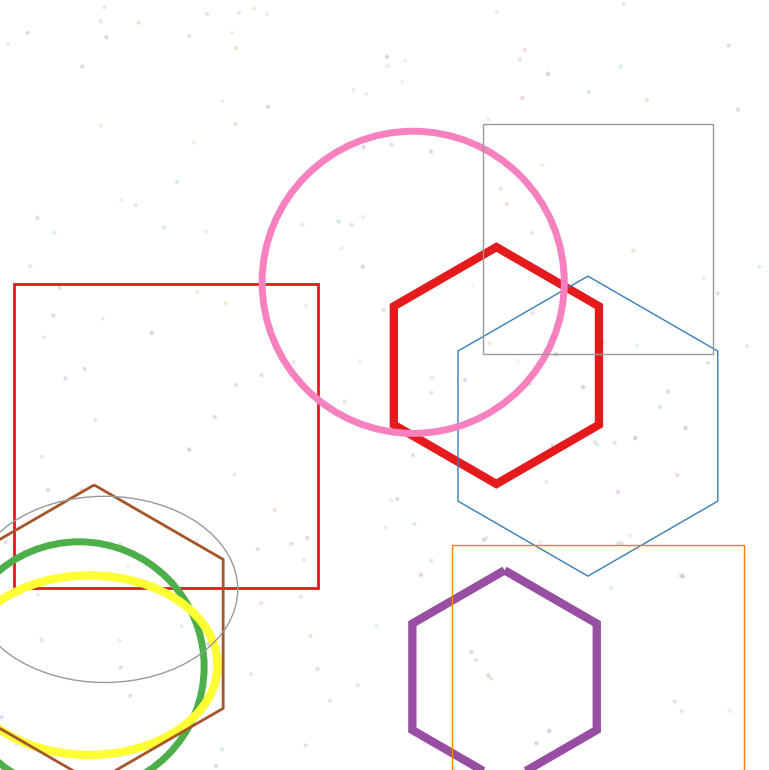[{"shape": "square", "thickness": 1, "radius": 0.99, "center": [0.216, 0.434]}, {"shape": "hexagon", "thickness": 3, "radius": 0.77, "center": [0.645, 0.525]}, {"shape": "hexagon", "thickness": 0.5, "radius": 0.97, "center": [0.763, 0.447]}, {"shape": "circle", "thickness": 2.5, "radius": 0.81, "center": [0.103, 0.134]}, {"shape": "hexagon", "thickness": 3, "radius": 0.69, "center": [0.655, 0.121]}, {"shape": "square", "thickness": 0.5, "radius": 0.95, "center": [0.777, 0.102]}, {"shape": "oval", "thickness": 3, "radius": 0.83, "center": [0.116, 0.136]}, {"shape": "hexagon", "thickness": 1, "radius": 0.97, "center": [0.122, 0.177]}, {"shape": "circle", "thickness": 2.5, "radius": 0.98, "center": [0.537, 0.633]}, {"shape": "square", "thickness": 0.5, "radius": 0.75, "center": [0.777, 0.689]}, {"shape": "oval", "thickness": 0.5, "radius": 0.86, "center": [0.136, 0.235]}]